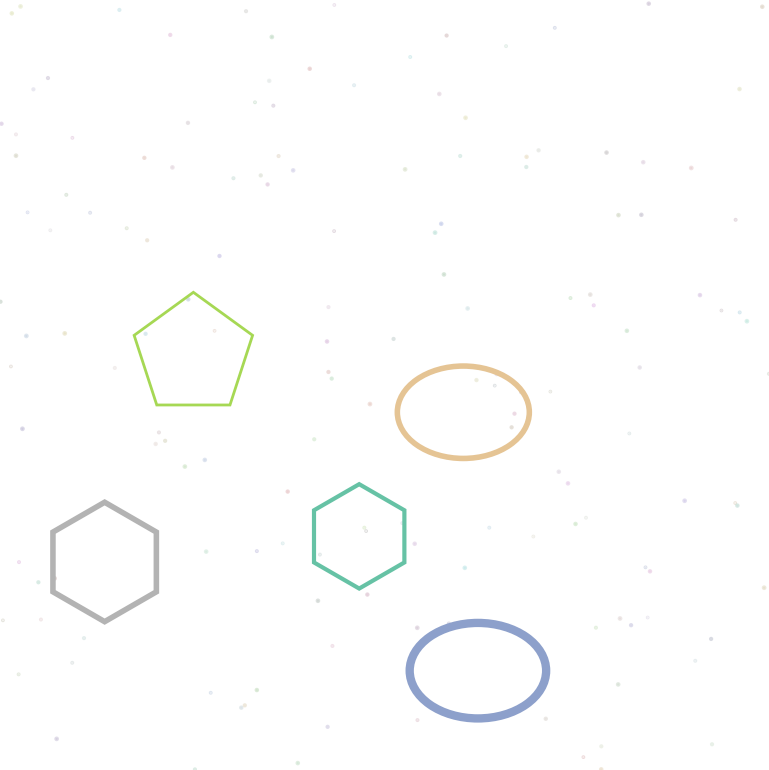[{"shape": "hexagon", "thickness": 1.5, "radius": 0.34, "center": [0.466, 0.303]}, {"shape": "oval", "thickness": 3, "radius": 0.44, "center": [0.621, 0.129]}, {"shape": "pentagon", "thickness": 1, "radius": 0.4, "center": [0.251, 0.539]}, {"shape": "oval", "thickness": 2, "radius": 0.43, "center": [0.602, 0.465]}, {"shape": "hexagon", "thickness": 2, "radius": 0.39, "center": [0.136, 0.27]}]